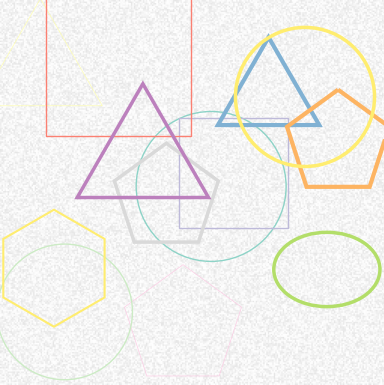[{"shape": "circle", "thickness": 1, "radius": 0.97, "center": [0.548, 0.516]}, {"shape": "triangle", "thickness": 0.5, "radius": 0.93, "center": [0.105, 0.818]}, {"shape": "square", "thickness": 1, "radius": 0.71, "center": [0.607, 0.551]}, {"shape": "square", "thickness": 1, "radius": 0.94, "center": [0.307, 0.835]}, {"shape": "triangle", "thickness": 3, "radius": 0.76, "center": [0.698, 0.751]}, {"shape": "pentagon", "thickness": 3, "radius": 0.7, "center": [0.878, 0.628]}, {"shape": "oval", "thickness": 2.5, "radius": 0.69, "center": [0.849, 0.3]}, {"shape": "pentagon", "thickness": 0.5, "radius": 0.8, "center": [0.475, 0.153]}, {"shape": "pentagon", "thickness": 2.5, "radius": 0.71, "center": [0.432, 0.486]}, {"shape": "triangle", "thickness": 2.5, "radius": 0.98, "center": [0.371, 0.585]}, {"shape": "circle", "thickness": 1, "radius": 0.88, "center": [0.168, 0.19]}, {"shape": "hexagon", "thickness": 1.5, "radius": 0.76, "center": [0.14, 0.303]}, {"shape": "circle", "thickness": 2.5, "radius": 0.9, "center": [0.792, 0.748]}]